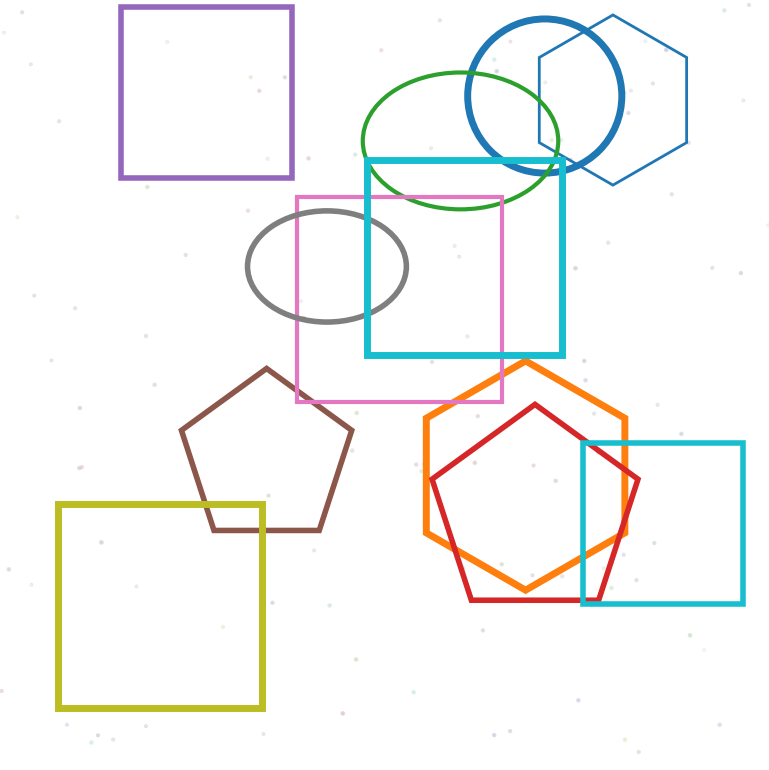[{"shape": "hexagon", "thickness": 1, "radius": 0.55, "center": [0.796, 0.87]}, {"shape": "circle", "thickness": 2.5, "radius": 0.5, "center": [0.707, 0.875]}, {"shape": "hexagon", "thickness": 2.5, "radius": 0.74, "center": [0.683, 0.382]}, {"shape": "oval", "thickness": 1.5, "radius": 0.63, "center": [0.598, 0.817]}, {"shape": "pentagon", "thickness": 2, "radius": 0.7, "center": [0.695, 0.334]}, {"shape": "square", "thickness": 2, "radius": 0.56, "center": [0.268, 0.88]}, {"shape": "pentagon", "thickness": 2, "radius": 0.58, "center": [0.346, 0.405]}, {"shape": "square", "thickness": 1.5, "radius": 0.67, "center": [0.519, 0.611]}, {"shape": "oval", "thickness": 2, "radius": 0.52, "center": [0.425, 0.654]}, {"shape": "square", "thickness": 2.5, "radius": 0.66, "center": [0.208, 0.213]}, {"shape": "square", "thickness": 2, "radius": 0.52, "center": [0.861, 0.32]}, {"shape": "square", "thickness": 2.5, "radius": 0.63, "center": [0.604, 0.665]}]